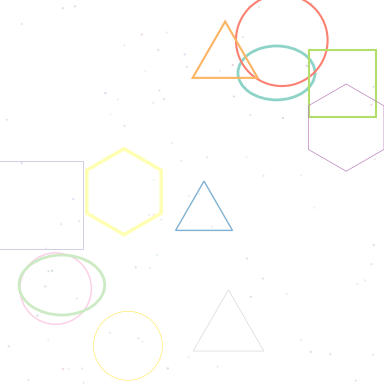[{"shape": "oval", "thickness": 2, "radius": 0.5, "center": [0.718, 0.811]}, {"shape": "hexagon", "thickness": 2.5, "radius": 0.56, "center": [0.322, 0.502]}, {"shape": "square", "thickness": 0.5, "radius": 0.57, "center": [0.102, 0.468]}, {"shape": "circle", "thickness": 1.5, "radius": 0.6, "center": [0.732, 0.896]}, {"shape": "triangle", "thickness": 1, "radius": 0.43, "center": [0.53, 0.444]}, {"shape": "triangle", "thickness": 1.5, "radius": 0.49, "center": [0.585, 0.847]}, {"shape": "square", "thickness": 1.5, "radius": 0.44, "center": [0.89, 0.784]}, {"shape": "circle", "thickness": 1, "radius": 0.46, "center": [0.145, 0.25]}, {"shape": "triangle", "thickness": 0.5, "radius": 0.53, "center": [0.593, 0.141]}, {"shape": "hexagon", "thickness": 0.5, "radius": 0.57, "center": [0.899, 0.669]}, {"shape": "oval", "thickness": 2, "radius": 0.56, "center": [0.161, 0.26]}, {"shape": "circle", "thickness": 0.5, "radius": 0.45, "center": [0.332, 0.102]}]